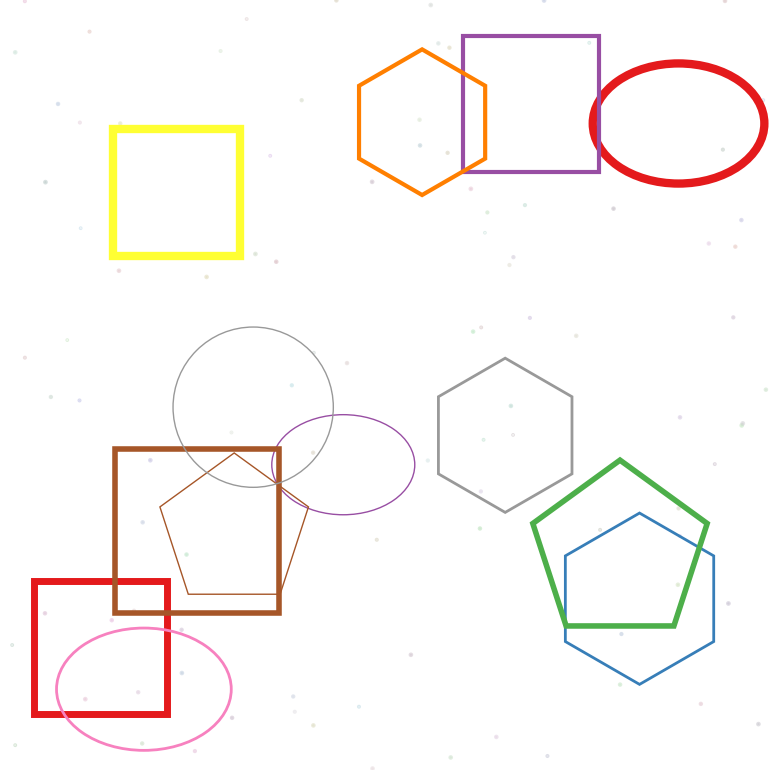[{"shape": "square", "thickness": 2.5, "radius": 0.43, "center": [0.131, 0.159]}, {"shape": "oval", "thickness": 3, "radius": 0.56, "center": [0.881, 0.84]}, {"shape": "hexagon", "thickness": 1, "radius": 0.56, "center": [0.831, 0.222]}, {"shape": "pentagon", "thickness": 2, "radius": 0.6, "center": [0.805, 0.283]}, {"shape": "square", "thickness": 1.5, "radius": 0.44, "center": [0.689, 0.865]}, {"shape": "oval", "thickness": 0.5, "radius": 0.46, "center": [0.446, 0.396]}, {"shape": "hexagon", "thickness": 1.5, "radius": 0.47, "center": [0.548, 0.841]}, {"shape": "square", "thickness": 3, "radius": 0.41, "center": [0.23, 0.75]}, {"shape": "square", "thickness": 2, "radius": 0.53, "center": [0.256, 0.311]}, {"shape": "pentagon", "thickness": 0.5, "radius": 0.51, "center": [0.304, 0.31]}, {"shape": "oval", "thickness": 1, "radius": 0.57, "center": [0.187, 0.105]}, {"shape": "hexagon", "thickness": 1, "radius": 0.5, "center": [0.656, 0.435]}, {"shape": "circle", "thickness": 0.5, "radius": 0.52, "center": [0.329, 0.471]}]